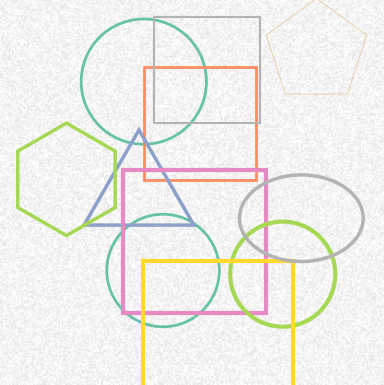[{"shape": "circle", "thickness": 2, "radius": 0.73, "center": [0.423, 0.297]}, {"shape": "circle", "thickness": 2, "radius": 0.81, "center": [0.373, 0.788]}, {"shape": "square", "thickness": 2, "radius": 0.73, "center": [0.52, 0.679]}, {"shape": "triangle", "thickness": 2.5, "radius": 0.82, "center": [0.361, 0.498]}, {"shape": "square", "thickness": 3, "radius": 0.93, "center": [0.506, 0.373]}, {"shape": "hexagon", "thickness": 2.5, "radius": 0.73, "center": [0.173, 0.534]}, {"shape": "circle", "thickness": 3, "radius": 0.68, "center": [0.734, 0.288]}, {"shape": "square", "thickness": 3, "radius": 0.97, "center": [0.565, 0.127]}, {"shape": "pentagon", "thickness": 0.5, "radius": 0.69, "center": [0.822, 0.867]}, {"shape": "oval", "thickness": 2.5, "radius": 0.8, "center": [0.783, 0.433]}, {"shape": "square", "thickness": 1.5, "radius": 0.69, "center": [0.538, 0.818]}]